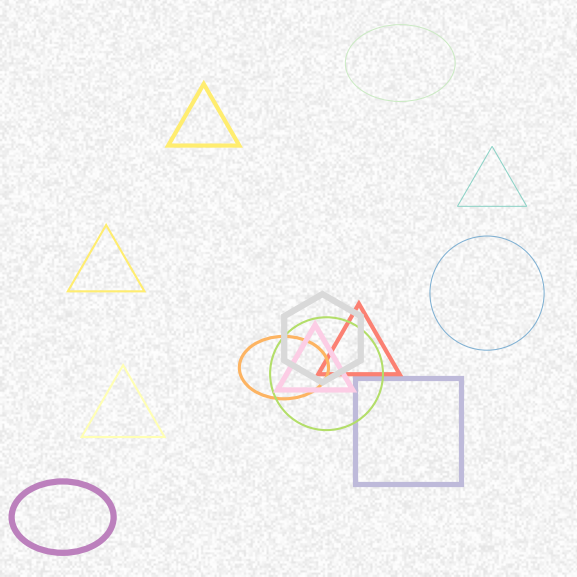[{"shape": "triangle", "thickness": 0.5, "radius": 0.35, "center": [0.852, 0.676]}, {"shape": "triangle", "thickness": 1, "radius": 0.41, "center": [0.213, 0.284]}, {"shape": "square", "thickness": 2.5, "radius": 0.46, "center": [0.706, 0.253]}, {"shape": "triangle", "thickness": 2, "radius": 0.41, "center": [0.622, 0.392]}, {"shape": "circle", "thickness": 0.5, "radius": 0.49, "center": [0.843, 0.492]}, {"shape": "oval", "thickness": 1.5, "radius": 0.39, "center": [0.492, 0.363]}, {"shape": "circle", "thickness": 1, "radius": 0.49, "center": [0.565, 0.352]}, {"shape": "triangle", "thickness": 2.5, "radius": 0.38, "center": [0.546, 0.362]}, {"shape": "hexagon", "thickness": 3, "radius": 0.38, "center": [0.558, 0.413]}, {"shape": "oval", "thickness": 3, "radius": 0.44, "center": [0.108, 0.104]}, {"shape": "oval", "thickness": 0.5, "radius": 0.48, "center": [0.693, 0.89]}, {"shape": "triangle", "thickness": 2, "radius": 0.36, "center": [0.353, 0.783]}, {"shape": "triangle", "thickness": 1, "radius": 0.38, "center": [0.184, 0.533]}]